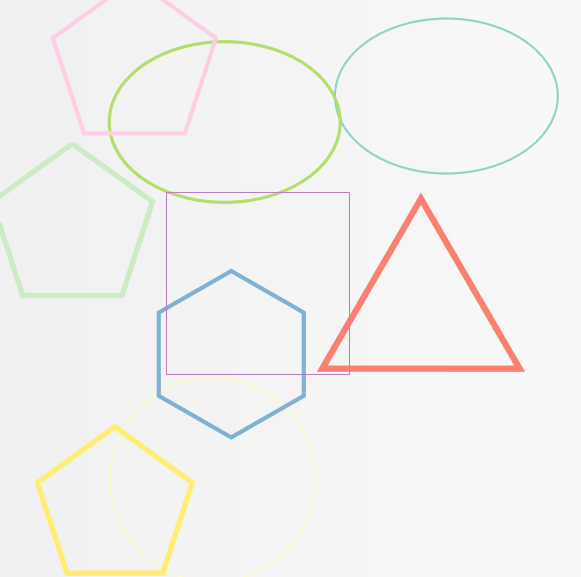[{"shape": "oval", "thickness": 1, "radius": 0.96, "center": [0.768, 0.833]}, {"shape": "circle", "thickness": 0.5, "radius": 0.88, "center": [0.366, 0.168]}, {"shape": "triangle", "thickness": 3, "radius": 0.98, "center": [0.724, 0.459]}, {"shape": "hexagon", "thickness": 2, "radius": 0.72, "center": [0.398, 0.386]}, {"shape": "oval", "thickness": 1.5, "radius": 0.99, "center": [0.387, 0.788]}, {"shape": "pentagon", "thickness": 2, "radius": 0.74, "center": [0.231, 0.888]}, {"shape": "square", "thickness": 0.5, "radius": 0.79, "center": [0.443, 0.509]}, {"shape": "pentagon", "thickness": 2.5, "radius": 0.73, "center": [0.124, 0.605]}, {"shape": "pentagon", "thickness": 2.5, "radius": 0.7, "center": [0.198, 0.12]}]